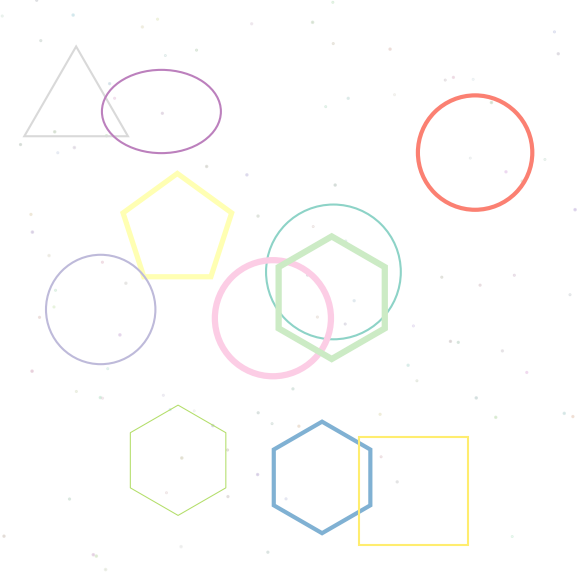[{"shape": "circle", "thickness": 1, "radius": 0.58, "center": [0.577, 0.528]}, {"shape": "pentagon", "thickness": 2.5, "radius": 0.49, "center": [0.307, 0.6]}, {"shape": "circle", "thickness": 1, "radius": 0.47, "center": [0.174, 0.463]}, {"shape": "circle", "thickness": 2, "radius": 0.5, "center": [0.823, 0.735]}, {"shape": "hexagon", "thickness": 2, "radius": 0.48, "center": [0.558, 0.172]}, {"shape": "hexagon", "thickness": 0.5, "radius": 0.48, "center": [0.308, 0.202]}, {"shape": "circle", "thickness": 3, "radius": 0.5, "center": [0.473, 0.448]}, {"shape": "triangle", "thickness": 1, "radius": 0.52, "center": [0.132, 0.815]}, {"shape": "oval", "thickness": 1, "radius": 0.52, "center": [0.279, 0.806]}, {"shape": "hexagon", "thickness": 3, "radius": 0.53, "center": [0.574, 0.484]}, {"shape": "square", "thickness": 1, "radius": 0.47, "center": [0.716, 0.148]}]